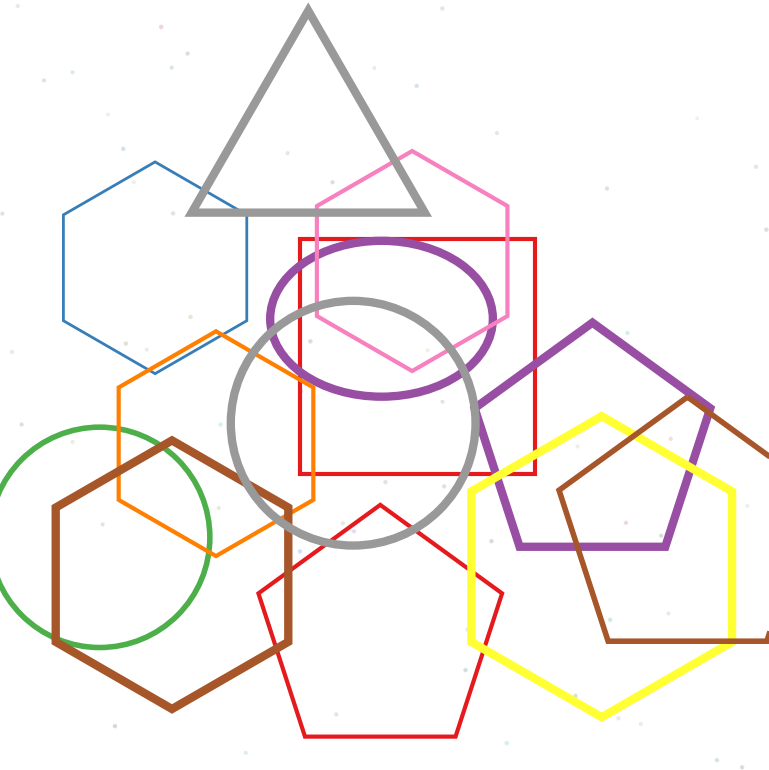[{"shape": "square", "thickness": 1.5, "radius": 0.76, "center": [0.543, 0.537]}, {"shape": "pentagon", "thickness": 1.5, "radius": 0.83, "center": [0.494, 0.178]}, {"shape": "hexagon", "thickness": 1, "radius": 0.69, "center": [0.201, 0.652]}, {"shape": "circle", "thickness": 2, "radius": 0.72, "center": [0.129, 0.302]}, {"shape": "pentagon", "thickness": 3, "radius": 0.8, "center": [0.769, 0.42]}, {"shape": "oval", "thickness": 3, "radius": 0.72, "center": [0.495, 0.586]}, {"shape": "hexagon", "thickness": 1.5, "radius": 0.73, "center": [0.281, 0.424]}, {"shape": "hexagon", "thickness": 3, "radius": 0.98, "center": [0.781, 0.264]}, {"shape": "hexagon", "thickness": 3, "radius": 0.87, "center": [0.223, 0.254]}, {"shape": "pentagon", "thickness": 2, "radius": 0.88, "center": [0.893, 0.309]}, {"shape": "hexagon", "thickness": 1.5, "radius": 0.71, "center": [0.535, 0.661]}, {"shape": "circle", "thickness": 3, "radius": 0.79, "center": [0.459, 0.45]}, {"shape": "triangle", "thickness": 3, "radius": 0.87, "center": [0.4, 0.811]}]